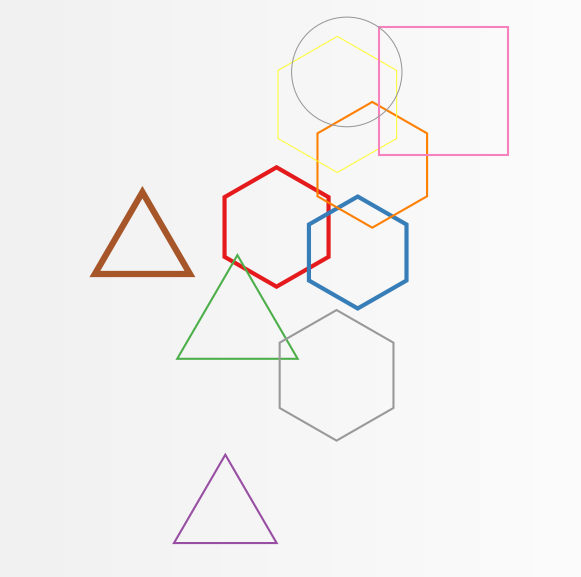[{"shape": "hexagon", "thickness": 2, "radius": 0.52, "center": [0.476, 0.606]}, {"shape": "hexagon", "thickness": 2, "radius": 0.48, "center": [0.615, 0.562]}, {"shape": "triangle", "thickness": 1, "radius": 0.6, "center": [0.408, 0.438]}, {"shape": "triangle", "thickness": 1, "radius": 0.51, "center": [0.388, 0.11]}, {"shape": "hexagon", "thickness": 1, "radius": 0.54, "center": [0.64, 0.714]}, {"shape": "hexagon", "thickness": 0.5, "radius": 0.59, "center": [0.58, 0.818]}, {"shape": "triangle", "thickness": 3, "radius": 0.47, "center": [0.245, 0.572]}, {"shape": "square", "thickness": 1, "radius": 0.55, "center": [0.763, 0.842]}, {"shape": "circle", "thickness": 0.5, "radius": 0.47, "center": [0.597, 0.875]}, {"shape": "hexagon", "thickness": 1, "radius": 0.57, "center": [0.579, 0.349]}]